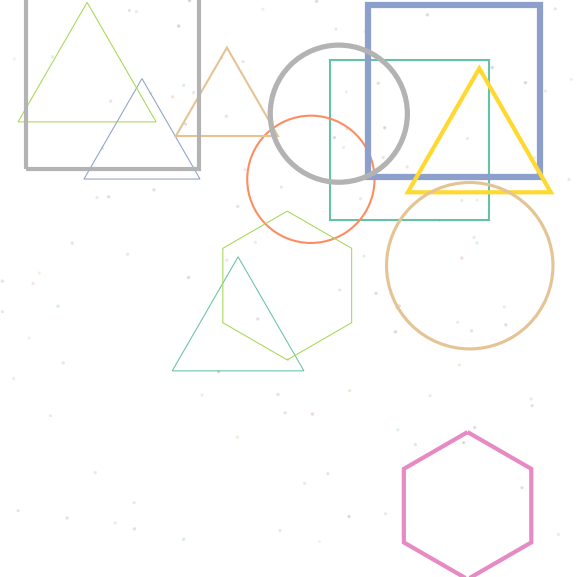[{"shape": "triangle", "thickness": 0.5, "radius": 0.66, "center": [0.412, 0.423]}, {"shape": "square", "thickness": 1, "radius": 0.69, "center": [0.709, 0.757]}, {"shape": "circle", "thickness": 1, "radius": 0.55, "center": [0.538, 0.689]}, {"shape": "square", "thickness": 3, "radius": 0.74, "center": [0.786, 0.841]}, {"shape": "triangle", "thickness": 0.5, "radius": 0.58, "center": [0.246, 0.747]}, {"shape": "hexagon", "thickness": 2, "radius": 0.64, "center": [0.81, 0.124]}, {"shape": "triangle", "thickness": 0.5, "radius": 0.69, "center": [0.151, 0.857]}, {"shape": "hexagon", "thickness": 0.5, "radius": 0.64, "center": [0.497, 0.505]}, {"shape": "triangle", "thickness": 2, "radius": 0.71, "center": [0.83, 0.738]}, {"shape": "circle", "thickness": 1.5, "radius": 0.72, "center": [0.813, 0.539]}, {"shape": "triangle", "thickness": 1, "radius": 0.51, "center": [0.393, 0.815]}, {"shape": "circle", "thickness": 2.5, "radius": 0.59, "center": [0.587, 0.802]}, {"shape": "square", "thickness": 2, "radius": 0.75, "center": [0.195, 0.855]}]